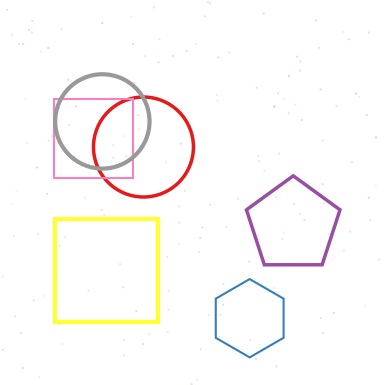[{"shape": "circle", "thickness": 2.5, "radius": 0.65, "center": [0.373, 0.618]}, {"shape": "hexagon", "thickness": 1.5, "radius": 0.51, "center": [0.649, 0.173]}, {"shape": "pentagon", "thickness": 2.5, "radius": 0.64, "center": [0.762, 0.416]}, {"shape": "square", "thickness": 3, "radius": 0.67, "center": [0.277, 0.297]}, {"shape": "square", "thickness": 1.5, "radius": 0.51, "center": [0.243, 0.64]}, {"shape": "circle", "thickness": 3, "radius": 0.61, "center": [0.266, 0.685]}]